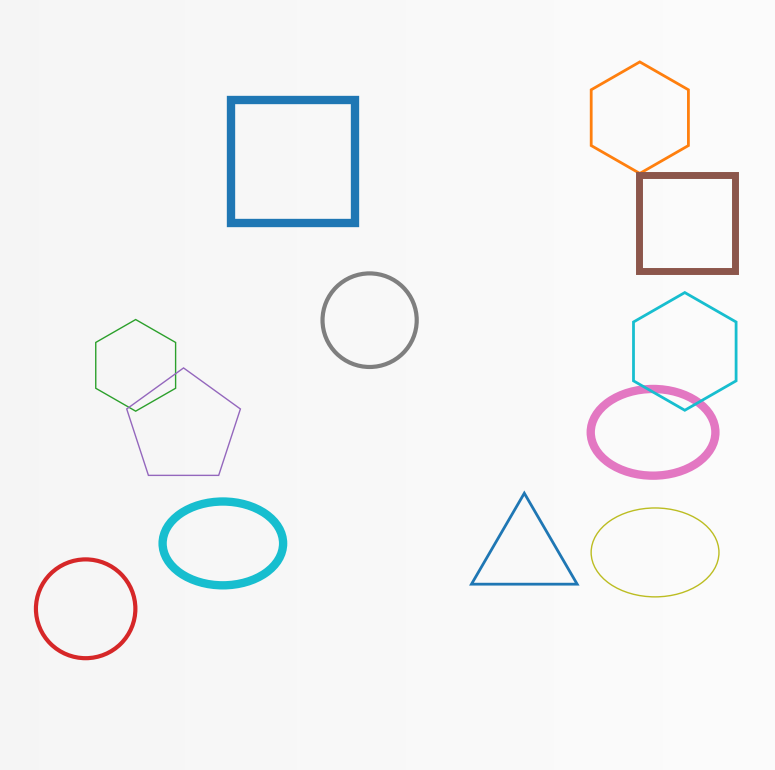[{"shape": "triangle", "thickness": 1, "radius": 0.39, "center": [0.677, 0.281]}, {"shape": "square", "thickness": 3, "radius": 0.4, "center": [0.378, 0.79]}, {"shape": "hexagon", "thickness": 1, "radius": 0.36, "center": [0.826, 0.847]}, {"shape": "hexagon", "thickness": 0.5, "radius": 0.3, "center": [0.175, 0.526]}, {"shape": "circle", "thickness": 1.5, "radius": 0.32, "center": [0.111, 0.209]}, {"shape": "pentagon", "thickness": 0.5, "radius": 0.39, "center": [0.237, 0.445]}, {"shape": "square", "thickness": 2.5, "radius": 0.31, "center": [0.887, 0.711]}, {"shape": "oval", "thickness": 3, "radius": 0.4, "center": [0.843, 0.439]}, {"shape": "circle", "thickness": 1.5, "radius": 0.3, "center": [0.477, 0.584]}, {"shape": "oval", "thickness": 0.5, "radius": 0.41, "center": [0.845, 0.283]}, {"shape": "oval", "thickness": 3, "radius": 0.39, "center": [0.288, 0.294]}, {"shape": "hexagon", "thickness": 1, "radius": 0.38, "center": [0.884, 0.544]}]